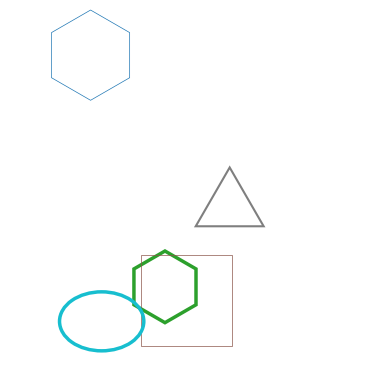[{"shape": "hexagon", "thickness": 0.5, "radius": 0.59, "center": [0.235, 0.857]}, {"shape": "hexagon", "thickness": 2.5, "radius": 0.47, "center": [0.428, 0.255]}, {"shape": "square", "thickness": 0.5, "radius": 0.59, "center": [0.485, 0.219]}, {"shape": "triangle", "thickness": 1.5, "radius": 0.51, "center": [0.597, 0.463]}, {"shape": "oval", "thickness": 2.5, "radius": 0.55, "center": [0.264, 0.165]}]